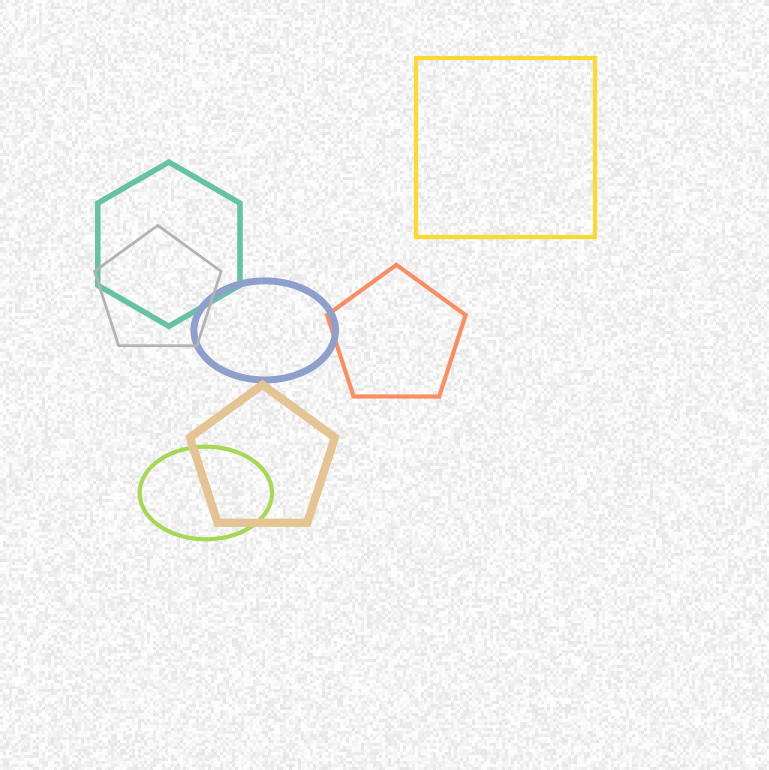[{"shape": "hexagon", "thickness": 2, "radius": 0.53, "center": [0.219, 0.683]}, {"shape": "pentagon", "thickness": 1.5, "radius": 0.47, "center": [0.515, 0.562]}, {"shape": "oval", "thickness": 2.5, "radius": 0.46, "center": [0.344, 0.571]}, {"shape": "oval", "thickness": 1.5, "radius": 0.43, "center": [0.267, 0.36]}, {"shape": "square", "thickness": 1.5, "radius": 0.58, "center": [0.656, 0.809]}, {"shape": "pentagon", "thickness": 3, "radius": 0.5, "center": [0.341, 0.401]}, {"shape": "pentagon", "thickness": 1, "radius": 0.43, "center": [0.205, 0.621]}]